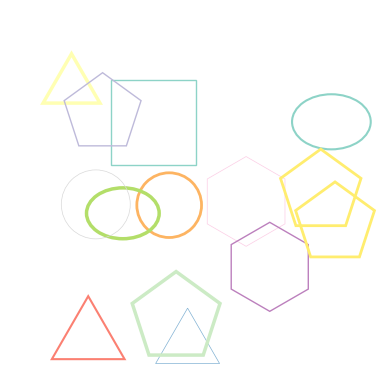[{"shape": "oval", "thickness": 1.5, "radius": 0.51, "center": [0.861, 0.684]}, {"shape": "square", "thickness": 1, "radius": 0.55, "center": [0.398, 0.683]}, {"shape": "triangle", "thickness": 2.5, "radius": 0.43, "center": [0.186, 0.775]}, {"shape": "pentagon", "thickness": 1, "radius": 0.52, "center": [0.266, 0.706]}, {"shape": "triangle", "thickness": 1.5, "radius": 0.55, "center": [0.229, 0.122]}, {"shape": "triangle", "thickness": 0.5, "radius": 0.48, "center": [0.487, 0.104]}, {"shape": "circle", "thickness": 2, "radius": 0.42, "center": [0.439, 0.467]}, {"shape": "oval", "thickness": 2.5, "radius": 0.47, "center": [0.319, 0.446]}, {"shape": "hexagon", "thickness": 0.5, "radius": 0.58, "center": [0.639, 0.477]}, {"shape": "circle", "thickness": 0.5, "radius": 0.45, "center": [0.249, 0.469]}, {"shape": "hexagon", "thickness": 1, "radius": 0.58, "center": [0.701, 0.307]}, {"shape": "pentagon", "thickness": 2.5, "radius": 0.6, "center": [0.457, 0.175]}, {"shape": "pentagon", "thickness": 2, "radius": 0.55, "center": [0.833, 0.503]}, {"shape": "pentagon", "thickness": 2, "radius": 0.54, "center": [0.87, 0.42]}]